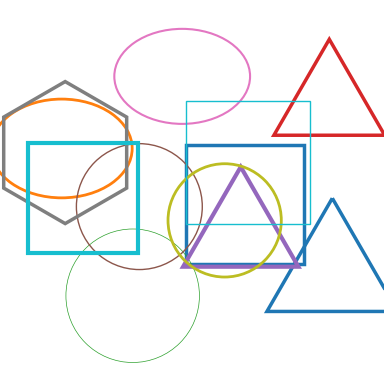[{"shape": "square", "thickness": 2.5, "radius": 0.77, "center": [0.637, 0.469]}, {"shape": "triangle", "thickness": 2.5, "radius": 0.98, "center": [0.863, 0.289]}, {"shape": "oval", "thickness": 2, "radius": 0.92, "center": [0.16, 0.614]}, {"shape": "circle", "thickness": 0.5, "radius": 0.87, "center": [0.345, 0.232]}, {"shape": "triangle", "thickness": 2.5, "radius": 0.83, "center": [0.855, 0.732]}, {"shape": "triangle", "thickness": 3, "radius": 0.86, "center": [0.625, 0.394]}, {"shape": "circle", "thickness": 1, "radius": 0.82, "center": [0.362, 0.463]}, {"shape": "oval", "thickness": 1.5, "radius": 0.88, "center": [0.473, 0.802]}, {"shape": "hexagon", "thickness": 2.5, "radius": 0.92, "center": [0.169, 0.604]}, {"shape": "circle", "thickness": 2, "radius": 0.74, "center": [0.584, 0.428]}, {"shape": "square", "thickness": 1, "radius": 0.8, "center": [0.644, 0.578]}, {"shape": "square", "thickness": 3, "radius": 0.71, "center": [0.215, 0.486]}]